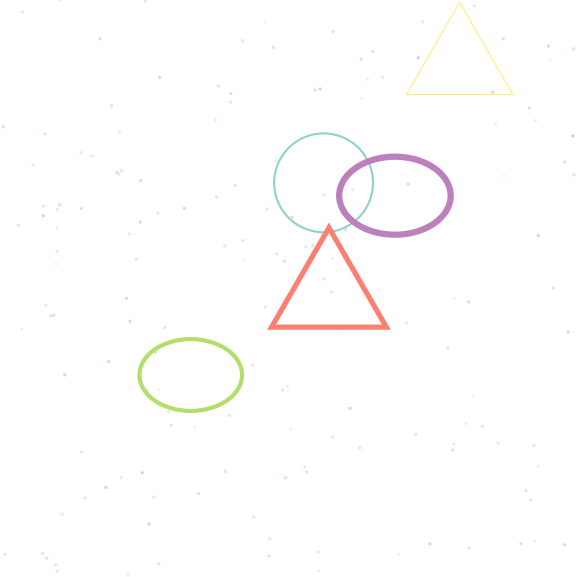[{"shape": "circle", "thickness": 1, "radius": 0.43, "center": [0.56, 0.683]}, {"shape": "triangle", "thickness": 2.5, "radius": 0.57, "center": [0.57, 0.49]}, {"shape": "oval", "thickness": 2, "radius": 0.44, "center": [0.33, 0.35]}, {"shape": "oval", "thickness": 3, "radius": 0.48, "center": [0.684, 0.66]}, {"shape": "triangle", "thickness": 0.5, "radius": 0.53, "center": [0.796, 0.889]}]